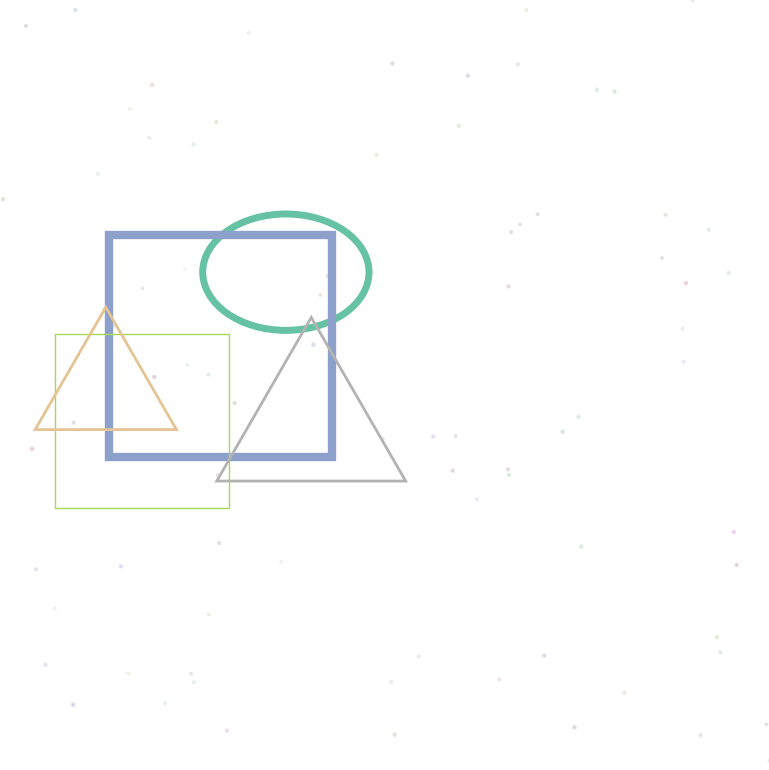[{"shape": "oval", "thickness": 2.5, "radius": 0.54, "center": [0.371, 0.647]}, {"shape": "square", "thickness": 3, "radius": 0.72, "center": [0.287, 0.551]}, {"shape": "square", "thickness": 0.5, "radius": 0.56, "center": [0.184, 0.453]}, {"shape": "triangle", "thickness": 1, "radius": 0.53, "center": [0.137, 0.495]}, {"shape": "triangle", "thickness": 1, "radius": 0.71, "center": [0.404, 0.446]}]